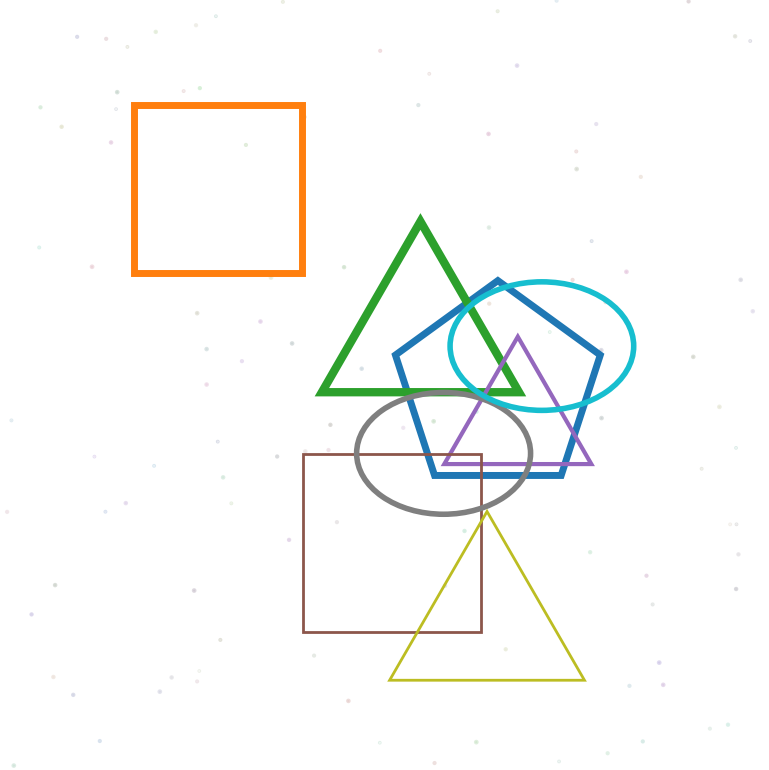[{"shape": "pentagon", "thickness": 2.5, "radius": 0.7, "center": [0.647, 0.496]}, {"shape": "square", "thickness": 2.5, "radius": 0.55, "center": [0.283, 0.754]}, {"shape": "triangle", "thickness": 3, "radius": 0.74, "center": [0.546, 0.565]}, {"shape": "triangle", "thickness": 1.5, "radius": 0.55, "center": [0.672, 0.452]}, {"shape": "square", "thickness": 1, "radius": 0.58, "center": [0.509, 0.295]}, {"shape": "oval", "thickness": 2, "radius": 0.56, "center": [0.576, 0.411]}, {"shape": "triangle", "thickness": 1, "radius": 0.73, "center": [0.633, 0.19]}, {"shape": "oval", "thickness": 2, "radius": 0.6, "center": [0.704, 0.551]}]